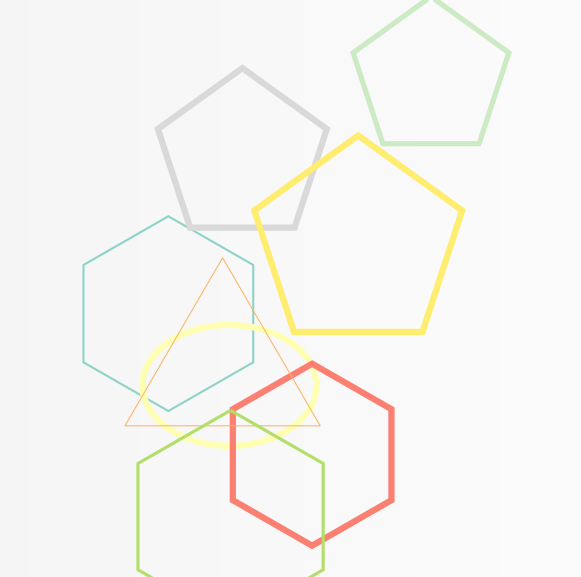[{"shape": "hexagon", "thickness": 1, "radius": 0.84, "center": [0.29, 0.456]}, {"shape": "oval", "thickness": 3, "radius": 0.75, "center": [0.395, 0.332]}, {"shape": "hexagon", "thickness": 3, "radius": 0.79, "center": [0.537, 0.212]}, {"shape": "triangle", "thickness": 0.5, "radius": 0.97, "center": [0.383, 0.359]}, {"shape": "hexagon", "thickness": 1.5, "radius": 0.92, "center": [0.397, 0.105]}, {"shape": "pentagon", "thickness": 3, "radius": 0.76, "center": [0.417, 0.729]}, {"shape": "pentagon", "thickness": 2.5, "radius": 0.7, "center": [0.741, 0.864]}, {"shape": "pentagon", "thickness": 3, "radius": 0.94, "center": [0.616, 0.577]}]